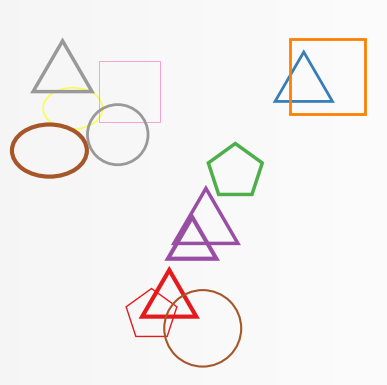[{"shape": "pentagon", "thickness": 1, "radius": 0.34, "center": [0.391, 0.182]}, {"shape": "triangle", "thickness": 3, "radius": 0.4, "center": [0.437, 0.218]}, {"shape": "triangle", "thickness": 2, "radius": 0.43, "center": [0.784, 0.779]}, {"shape": "pentagon", "thickness": 2.5, "radius": 0.37, "center": [0.607, 0.554]}, {"shape": "triangle", "thickness": 2.5, "radius": 0.48, "center": [0.531, 0.415]}, {"shape": "triangle", "thickness": 3, "radius": 0.36, "center": [0.496, 0.364]}, {"shape": "square", "thickness": 2, "radius": 0.49, "center": [0.845, 0.802]}, {"shape": "oval", "thickness": 1, "radius": 0.38, "center": [0.188, 0.718]}, {"shape": "oval", "thickness": 3, "radius": 0.48, "center": [0.128, 0.609]}, {"shape": "circle", "thickness": 1.5, "radius": 0.5, "center": [0.523, 0.147]}, {"shape": "square", "thickness": 0.5, "radius": 0.4, "center": [0.334, 0.763]}, {"shape": "triangle", "thickness": 2.5, "radius": 0.44, "center": [0.161, 0.806]}, {"shape": "circle", "thickness": 2, "radius": 0.39, "center": [0.304, 0.65]}]